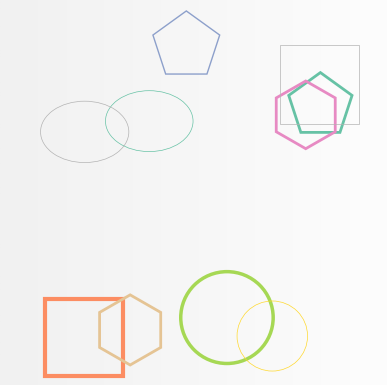[{"shape": "oval", "thickness": 0.5, "radius": 0.57, "center": [0.385, 0.685]}, {"shape": "pentagon", "thickness": 2, "radius": 0.43, "center": [0.827, 0.726]}, {"shape": "square", "thickness": 3, "radius": 0.5, "center": [0.217, 0.124]}, {"shape": "pentagon", "thickness": 1, "radius": 0.45, "center": [0.481, 0.881]}, {"shape": "hexagon", "thickness": 2, "radius": 0.44, "center": [0.789, 0.702]}, {"shape": "circle", "thickness": 2.5, "radius": 0.6, "center": [0.586, 0.175]}, {"shape": "circle", "thickness": 0.5, "radius": 0.45, "center": [0.703, 0.127]}, {"shape": "hexagon", "thickness": 2, "radius": 0.46, "center": [0.336, 0.143]}, {"shape": "oval", "thickness": 0.5, "radius": 0.57, "center": [0.219, 0.657]}, {"shape": "square", "thickness": 0.5, "radius": 0.51, "center": [0.825, 0.78]}]